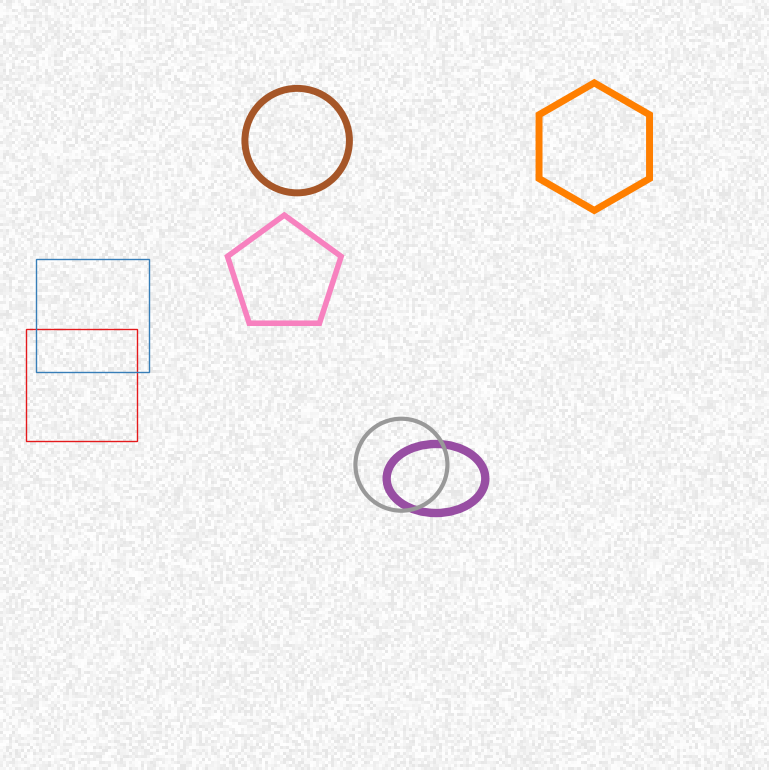[{"shape": "square", "thickness": 0.5, "radius": 0.36, "center": [0.106, 0.5]}, {"shape": "square", "thickness": 0.5, "radius": 0.37, "center": [0.12, 0.59]}, {"shape": "oval", "thickness": 3, "radius": 0.32, "center": [0.566, 0.379]}, {"shape": "hexagon", "thickness": 2.5, "radius": 0.41, "center": [0.772, 0.81]}, {"shape": "circle", "thickness": 2.5, "radius": 0.34, "center": [0.386, 0.817]}, {"shape": "pentagon", "thickness": 2, "radius": 0.39, "center": [0.369, 0.643]}, {"shape": "circle", "thickness": 1.5, "radius": 0.3, "center": [0.521, 0.396]}]